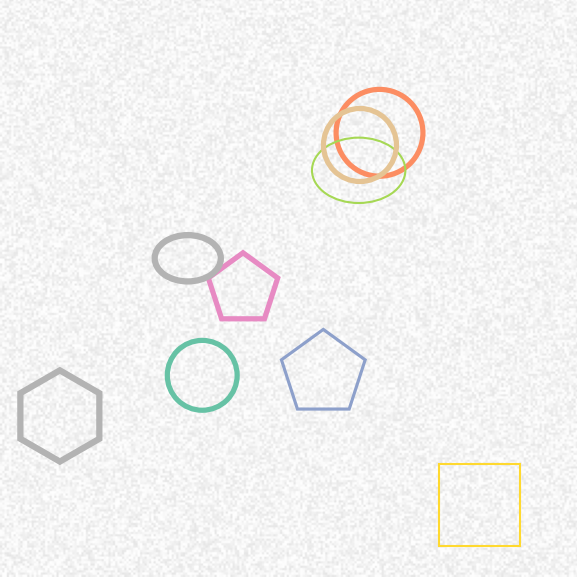[{"shape": "circle", "thickness": 2.5, "radius": 0.3, "center": [0.35, 0.349]}, {"shape": "circle", "thickness": 2.5, "radius": 0.38, "center": [0.657, 0.769]}, {"shape": "pentagon", "thickness": 1.5, "radius": 0.38, "center": [0.56, 0.352]}, {"shape": "pentagon", "thickness": 2.5, "radius": 0.32, "center": [0.421, 0.498]}, {"shape": "oval", "thickness": 1, "radius": 0.4, "center": [0.621, 0.704]}, {"shape": "square", "thickness": 1, "radius": 0.35, "center": [0.83, 0.125]}, {"shape": "circle", "thickness": 2.5, "radius": 0.32, "center": [0.623, 0.748]}, {"shape": "hexagon", "thickness": 3, "radius": 0.39, "center": [0.104, 0.279]}, {"shape": "oval", "thickness": 3, "radius": 0.29, "center": [0.325, 0.552]}]